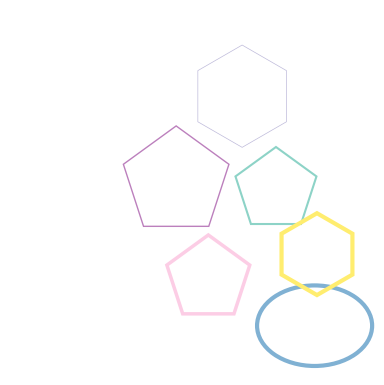[{"shape": "pentagon", "thickness": 1.5, "radius": 0.55, "center": [0.717, 0.508]}, {"shape": "hexagon", "thickness": 0.5, "radius": 0.66, "center": [0.629, 0.75]}, {"shape": "oval", "thickness": 3, "radius": 0.75, "center": [0.817, 0.154]}, {"shape": "pentagon", "thickness": 2.5, "radius": 0.57, "center": [0.541, 0.276]}, {"shape": "pentagon", "thickness": 1, "radius": 0.72, "center": [0.458, 0.529]}, {"shape": "hexagon", "thickness": 3, "radius": 0.53, "center": [0.823, 0.34]}]